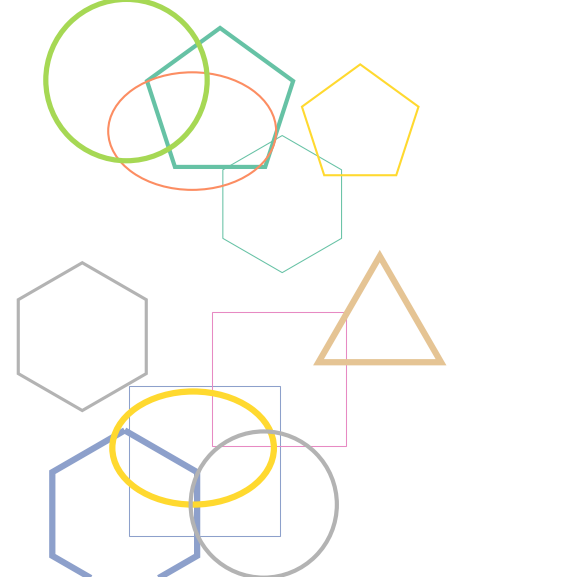[{"shape": "hexagon", "thickness": 0.5, "radius": 0.59, "center": [0.489, 0.646]}, {"shape": "pentagon", "thickness": 2, "radius": 0.67, "center": [0.381, 0.818]}, {"shape": "oval", "thickness": 1, "radius": 0.73, "center": [0.333, 0.772]}, {"shape": "square", "thickness": 0.5, "radius": 0.65, "center": [0.354, 0.201]}, {"shape": "hexagon", "thickness": 3, "radius": 0.72, "center": [0.216, 0.109]}, {"shape": "square", "thickness": 0.5, "radius": 0.58, "center": [0.483, 0.342]}, {"shape": "circle", "thickness": 2.5, "radius": 0.7, "center": [0.219, 0.86]}, {"shape": "pentagon", "thickness": 1, "radius": 0.53, "center": [0.624, 0.782]}, {"shape": "oval", "thickness": 3, "radius": 0.7, "center": [0.334, 0.223]}, {"shape": "triangle", "thickness": 3, "radius": 0.61, "center": [0.658, 0.433]}, {"shape": "hexagon", "thickness": 1.5, "radius": 0.64, "center": [0.142, 0.416]}, {"shape": "circle", "thickness": 2, "radius": 0.63, "center": [0.457, 0.125]}]